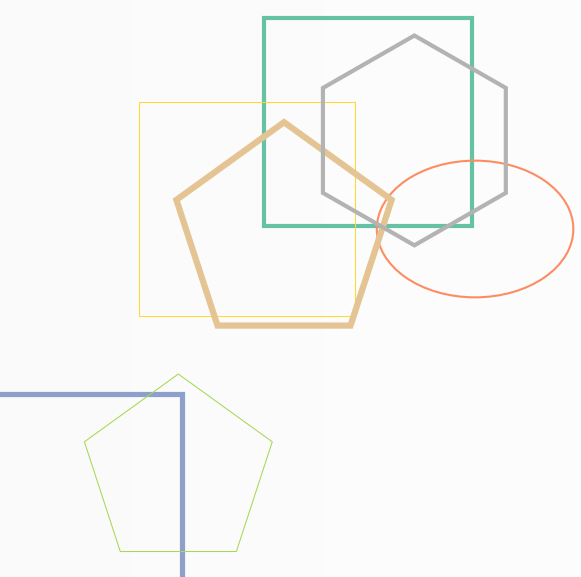[{"shape": "square", "thickness": 2, "radius": 0.9, "center": [0.633, 0.788]}, {"shape": "oval", "thickness": 1, "radius": 0.85, "center": [0.817, 0.603]}, {"shape": "square", "thickness": 2.5, "radius": 0.87, "center": [0.14, 0.144]}, {"shape": "pentagon", "thickness": 0.5, "radius": 0.85, "center": [0.307, 0.182]}, {"shape": "square", "thickness": 0.5, "radius": 0.93, "center": [0.424, 0.637]}, {"shape": "pentagon", "thickness": 3, "radius": 0.97, "center": [0.489, 0.593]}, {"shape": "hexagon", "thickness": 2, "radius": 0.91, "center": [0.713, 0.756]}]